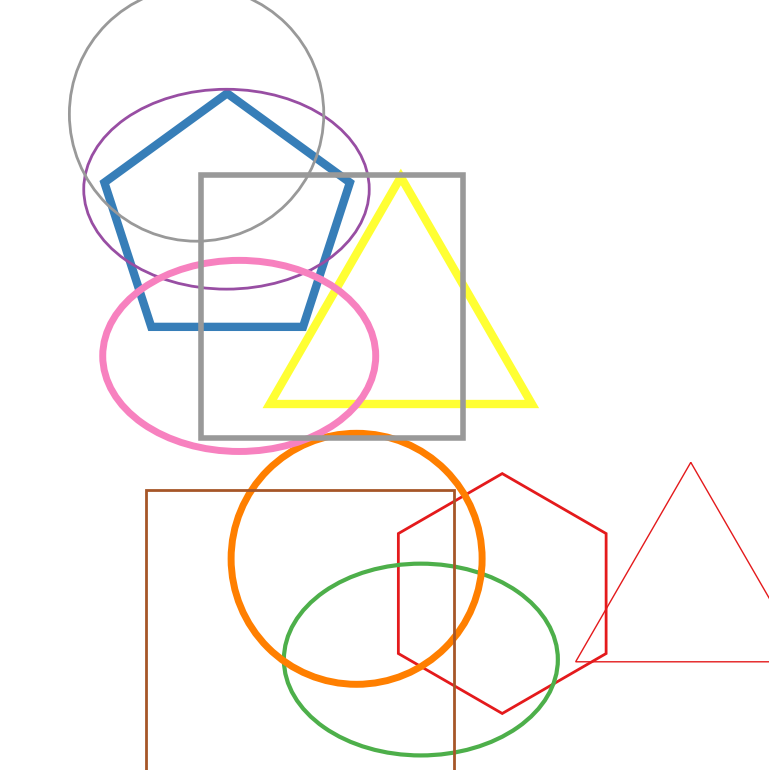[{"shape": "triangle", "thickness": 0.5, "radius": 0.86, "center": [0.897, 0.227]}, {"shape": "hexagon", "thickness": 1, "radius": 0.78, "center": [0.652, 0.229]}, {"shape": "pentagon", "thickness": 3, "radius": 0.84, "center": [0.295, 0.711]}, {"shape": "oval", "thickness": 1.5, "radius": 0.89, "center": [0.547, 0.143]}, {"shape": "oval", "thickness": 1, "radius": 0.93, "center": [0.294, 0.754]}, {"shape": "circle", "thickness": 2.5, "radius": 0.81, "center": [0.463, 0.274]}, {"shape": "triangle", "thickness": 3, "radius": 0.98, "center": [0.521, 0.574]}, {"shape": "square", "thickness": 1, "radius": 1.0, "center": [0.39, 0.164]}, {"shape": "oval", "thickness": 2.5, "radius": 0.89, "center": [0.311, 0.538]}, {"shape": "square", "thickness": 2, "radius": 0.85, "center": [0.431, 0.602]}, {"shape": "circle", "thickness": 1, "radius": 0.83, "center": [0.255, 0.852]}]